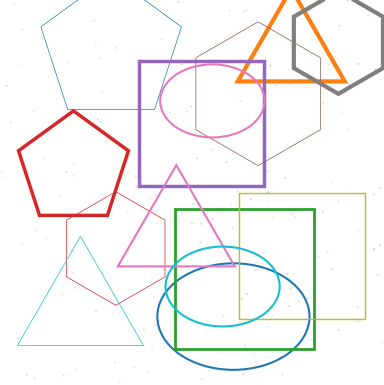[{"shape": "pentagon", "thickness": 0.5, "radius": 0.96, "center": [0.289, 0.871]}, {"shape": "oval", "thickness": 1.5, "radius": 0.99, "center": [0.606, 0.178]}, {"shape": "triangle", "thickness": 3, "radius": 0.8, "center": [0.757, 0.869]}, {"shape": "square", "thickness": 2, "radius": 0.91, "center": [0.635, 0.275]}, {"shape": "hexagon", "thickness": 0.5, "radius": 0.74, "center": [0.301, 0.355]}, {"shape": "pentagon", "thickness": 2.5, "radius": 0.75, "center": [0.191, 0.562]}, {"shape": "square", "thickness": 2.5, "radius": 0.81, "center": [0.523, 0.68]}, {"shape": "hexagon", "thickness": 0.5, "radius": 0.93, "center": [0.67, 0.757]}, {"shape": "oval", "thickness": 1.5, "radius": 0.68, "center": [0.552, 0.738]}, {"shape": "triangle", "thickness": 1.5, "radius": 0.88, "center": [0.458, 0.396]}, {"shape": "hexagon", "thickness": 3, "radius": 0.67, "center": [0.879, 0.89]}, {"shape": "square", "thickness": 1, "radius": 0.82, "center": [0.785, 0.336]}, {"shape": "triangle", "thickness": 0.5, "radius": 0.95, "center": [0.209, 0.197]}, {"shape": "oval", "thickness": 1.5, "radius": 0.74, "center": [0.578, 0.256]}]